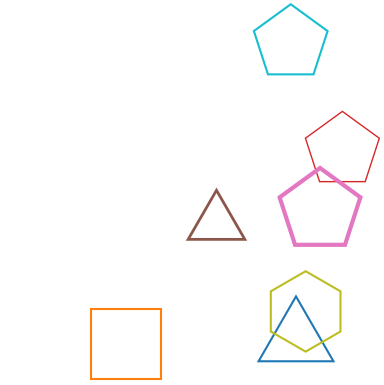[{"shape": "triangle", "thickness": 1.5, "radius": 0.56, "center": [0.769, 0.118]}, {"shape": "square", "thickness": 1.5, "radius": 0.45, "center": [0.327, 0.106]}, {"shape": "pentagon", "thickness": 1, "radius": 0.5, "center": [0.889, 0.61]}, {"shape": "triangle", "thickness": 2, "radius": 0.42, "center": [0.562, 0.421]}, {"shape": "pentagon", "thickness": 3, "radius": 0.55, "center": [0.831, 0.453]}, {"shape": "hexagon", "thickness": 1.5, "radius": 0.52, "center": [0.794, 0.191]}, {"shape": "pentagon", "thickness": 1.5, "radius": 0.5, "center": [0.755, 0.888]}]